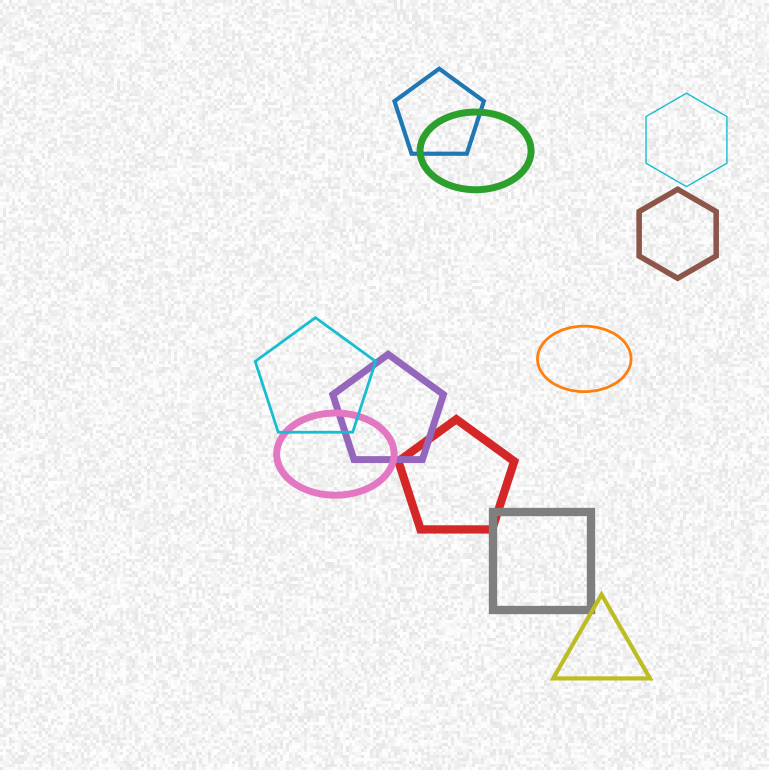[{"shape": "pentagon", "thickness": 1.5, "radius": 0.31, "center": [0.57, 0.85]}, {"shape": "oval", "thickness": 1, "radius": 0.3, "center": [0.759, 0.534]}, {"shape": "oval", "thickness": 2.5, "radius": 0.36, "center": [0.618, 0.804]}, {"shape": "pentagon", "thickness": 3, "radius": 0.4, "center": [0.593, 0.376]}, {"shape": "pentagon", "thickness": 2.5, "radius": 0.38, "center": [0.504, 0.464]}, {"shape": "hexagon", "thickness": 2, "radius": 0.29, "center": [0.88, 0.696]}, {"shape": "oval", "thickness": 2.5, "radius": 0.38, "center": [0.436, 0.41]}, {"shape": "square", "thickness": 3, "radius": 0.32, "center": [0.704, 0.272]}, {"shape": "triangle", "thickness": 1.5, "radius": 0.36, "center": [0.781, 0.155]}, {"shape": "hexagon", "thickness": 0.5, "radius": 0.3, "center": [0.892, 0.818]}, {"shape": "pentagon", "thickness": 1, "radius": 0.41, "center": [0.41, 0.505]}]